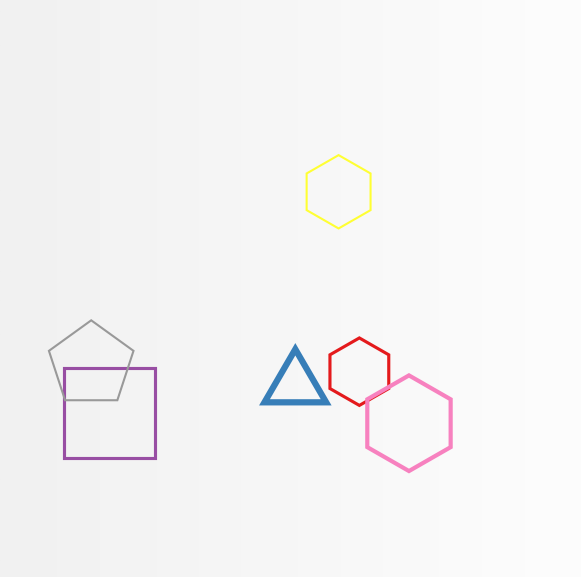[{"shape": "hexagon", "thickness": 1.5, "radius": 0.29, "center": [0.618, 0.356]}, {"shape": "triangle", "thickness": 3, "radius": 0.31, "center": [0.508, 0.333]}, {"shape": "square", "thickness": 1.5, "radius": 0.39, "center": [0.188, 0.284]}, {"shape": "hexagon", "thickness": 1, "radius": 0.32, "center": [0.583, 0.667]}, {"shape": "hexagon", "thickness": 2, "radius": 0.41, "center": [0.704, 0.266]}, {"shape": "pentagon", "thickness": 1, "radius": 0.38, "center": [0.157, 0.368]}]